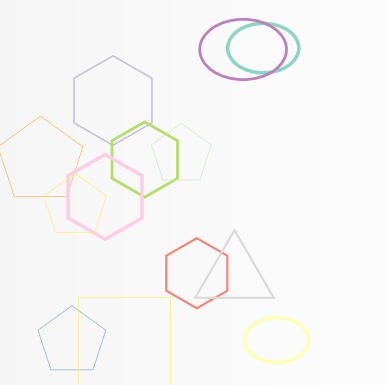[{"shape": "oval", "thickness": 2.5, "radius": 0.46, "center": [0.679, 0.875]}, {"shape": "oval", "thickness": 2.5, "radius": 0.41, "center": [0.714, 0.116]}, {"shape": "hexagon", "thickness": 1, "radius": 0.58, "center": [0.292, 0.739]}, {"shape": "hexagon", "thickness": 1.5, "radius": 0.45, "center": [0.508, 0.29]}, {"shape": "pentagon", "thickness": 0.5, "radius": 0.46, "center": [0.186, 0.114]}, {"shape": "pentagon", "thickness": 0.5, "radius": 0.58, "center": [0.104, 0.583]}, {"shape": "hexagon", "thickness": 2, "radius": 0.49, "center": [0.374, 0.586]}, {"shape": "hexagon", "thickness": 2.5, "radius": 0.55, "center": [0.271, 0.489]}, {"shape": "triangle", "thickness": 1.5, "radius": 0.59, "center": [0.605, 0.285]}, {"shape": "oval", "thickness": 2, "radius": 0.56, "center": [0.627, 0.872]}, {"shape": "pentagon", "thickness": 0.5, "radius": 0.41, "center": [0.468, 0.598]}, {"shape": "square", "thickness": 0.5, "radius": 0.59, "center": [0.321, 0.11]}, {"shape": "pentagon", "thickness": 0.5, "radius": 0.43, "center": [0.194, 0.465]}]